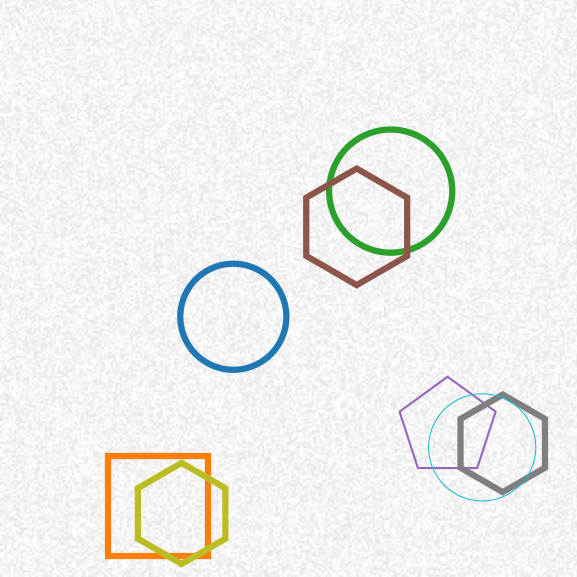[{"shape": "circle", "thickness": 3, "radius": 0.46, "center": [0.404, 0.451]}, {"shape": "square", "thickness": 3, "radius": 0.43, "center": [0.273, 0.123]}, {"shape": "circle", "thickness": 3, "radius": 0.53, "center": [0.677, 0.668]}, {"shape": "pentagon", "thickness": 1, "radius": 0.44, "center": [0.775, 0.259]}, {"shape": "hexagon", "thickness": 3, "radius": 0.5, "center": [0.618, 0.606]}, {"shape": "hexagon", "thickness": 3, "radius": 0.42, "center": [0.871, 0.231]}, {"shape": "hexagon", "thickness": 3, "radius": 0.44, "center": [0.315, 0.11]}, {"shape": "circle", "thickness": 0.5, "radius": 0.46, "center": [0.835, 0.225]}]